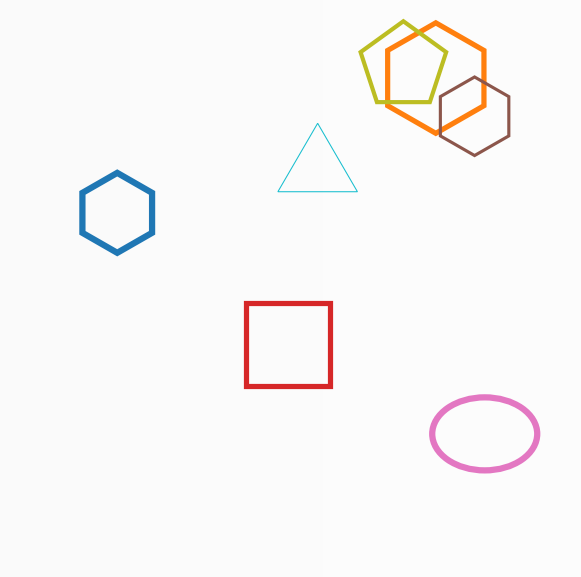[{"shape": "hexagon", "thickness": 3, "radius": 0.35, "center": [0.202, 0.631]}, {"shape": "hexagon", "thickness": 2.5, "radius": 0.48, "center": [0.75, 0.864]}, {"shape": "square", "thickness": 2.5, "radius": 0.36, "center": [0.495, 0.403]}, {"shape": "hexagon", "thickness": 1.5, "radius": 0.34, "center": [0.817, 0.798]}, {"shape": "oval", "thickness": 3, "radius": 0.45, "center": [0.834, 0.248]}, {"shape": "pentagon", "thickness": 2, "radius": 0.39, "center": [0.694, 0.885]}, {"shape": "triangle", "thickness": 0.5, "radius": 0.4, "center": [0.547, 0.707]}]